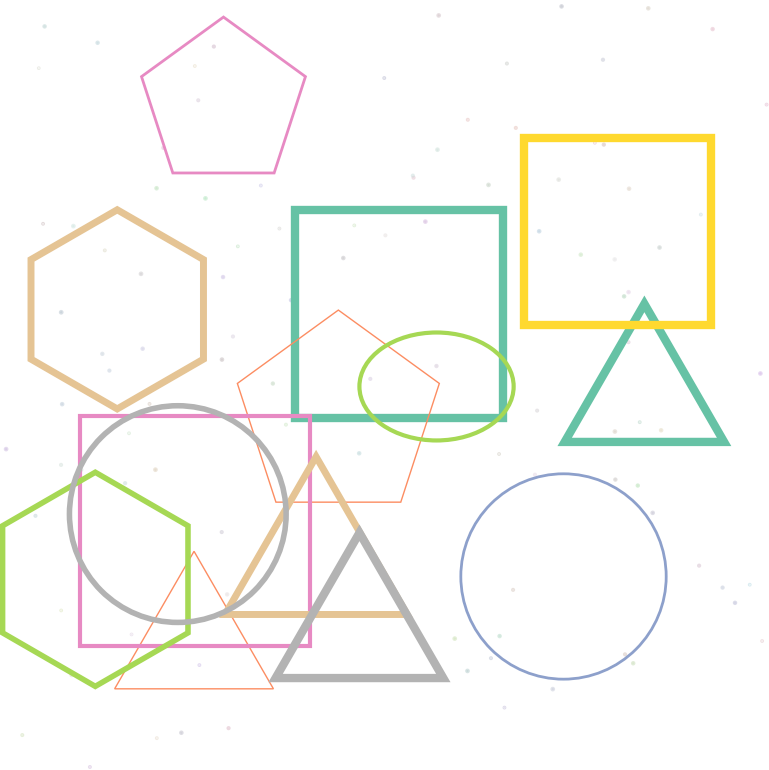[{"shape": "triangle", "thickness": 3, "radius": 0.6, "center": [0.837, 0.486]}, {"shape": "square", "thickness": 3, "radius": 0.68, "center": [0.518, 0.592]}, {"shape": "triangle", "thickness": 0.5, "radius": 0.6, "center": [0.252, 0.165]}, {"shape": "pentagon", "thickness": 0.5, "radius": 0.69, "center": [0.439, 0.459]}, {"shape": "circle", "thickness": 1, "radius": 0.67, "center": [0.732, 0.251]}, {"shape": "square", "thickness": 1.5, "radius": 0.75, "center": [0.253, 0.31]}, {"shape": "pentagon", "thickness": 1, "radius": 0.56, "center": [0.29, 0.866]}, {"shape": "hexagon", "thickness": 2, "radius": 0.7, "center": [0.124, 0.248]}, {"shape": "oval", "thickness": 1.5, "radius": 0.5, "center": [0.567, 0.498]}, {"shape": "square", "thickness": 3, "radius": 0.61, "center": [0.802, 0.699]}, {"shape": "hexagon", "thickness": 2.5, "radius": 0.65, "center": [0.152, 0.598]}, {"shape": "triangle", "thickness": 2.5, "radius": 0.68, "center": [0.411, 0.27]}, {"shape": "triangle", "thickness": 3, "radius": 0.63, "center": [0.467, 0.182]}, {"shape": "circle", "thickness": 2, "radius": 0.7, "center": [0.231, 0.332]}]